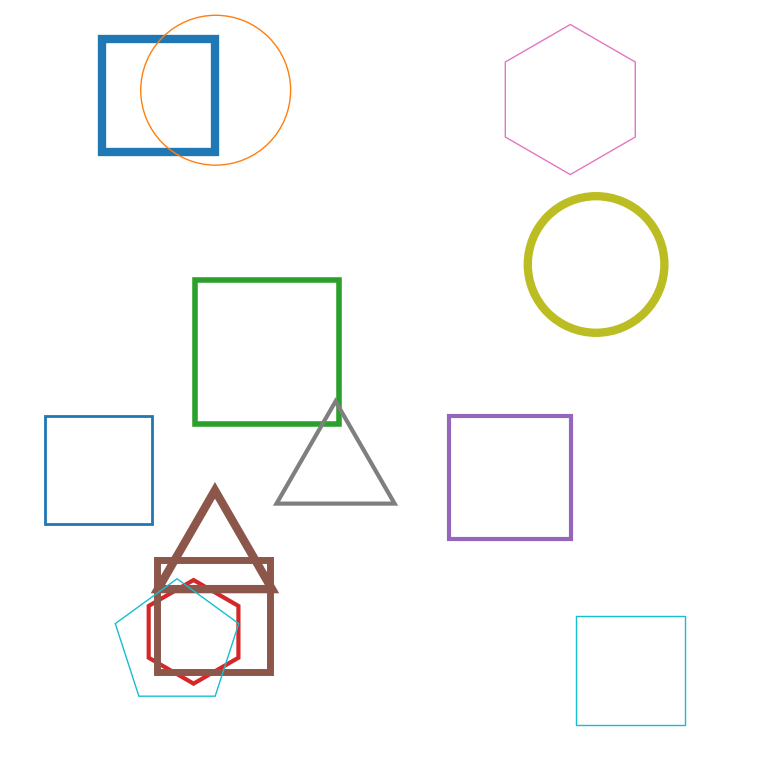[{"shape": "square", "thickness": 3, "radius": 0.37, "center": [0.206, 0.876]}, {"shape": "square", "thickness": 1, "radius": 0.35, "center": [0.128, 0.39]}, {"shape": "circle", "thickness": 0.5, "radius": 0.49, "center": [0.28, 0.883]}, {"shape": "square", "thickness": 2, "radius": 0.47, "center": [0.347, 0.543]}, {"shape": "hexagon", "thickness": 1.5, "radius": 0.34, "center": [0.251, 0.179]}, {"shape": "square", "thickness": 1.5, "radius": 0.4, "center": [0.663, 0.38]}, {"shape": "triangle", "thickness": 3, "radius": 0.43, "center": [0.279, 0.278]}, {"shape": "square", "thickness": 2.5, "radius": 0.37, "center": [0.277, 0.2]}, {"shape": "hexagon", "thickness": 0.5, "radius": 0.49, "center": [0.741, 0.871]}, {"shape": "triangle", "thickness": 1.5, "radius": 0.44, "center": [0.436, 0.39]}, {"shape": "circle", "thickness": 3, "radius": 0.44, "center": [0.774, 0.657]}, {"shape": "square", "thickness": 0.5, "radius": 0.36, "center": [0.819, 0.129]}, {"shape": "pentagon", "thickness": 0.5, "radius": 0.42, "center": [0.23, 0.164]}]